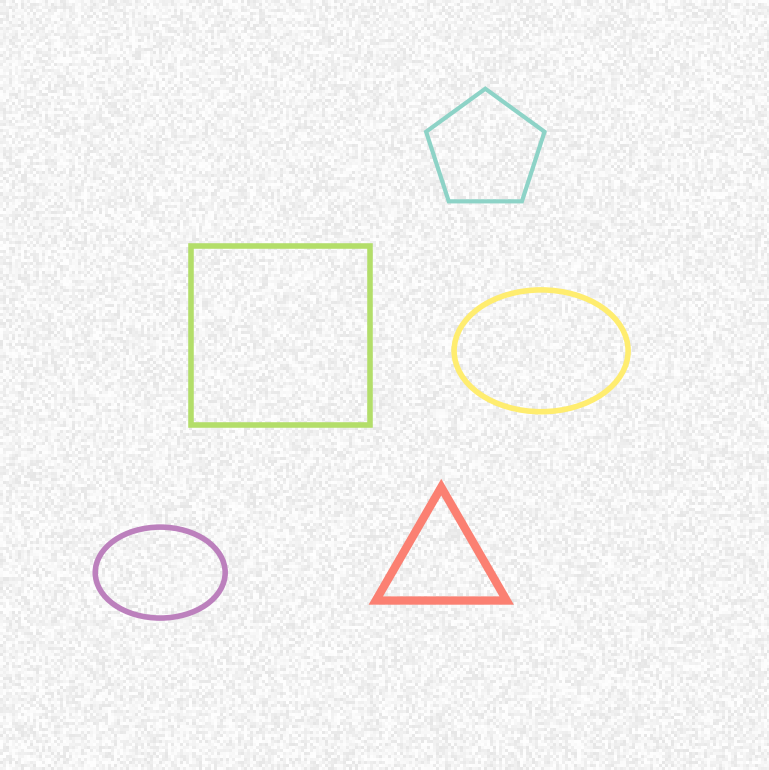[{"shape": "pentagon", "thickness": 1.5, "radius": 0.4, "center": [0.63, 0.804]}, {"shape": "triangle", "thickness": 3, "radius": 0.49, "center": [0.573, 0.269]}, {"shape": "square", "thickness": 2, "radius": 0.58, "center": [0.364, 0.564]}, {"shape": "oval", "thickness": 2, "radius": 0.42, "center": [0.208, 0.256]}, {"shape": "oval", "thickness": 2, "radius": 0.56, "center": [0.703, 0.544]}]